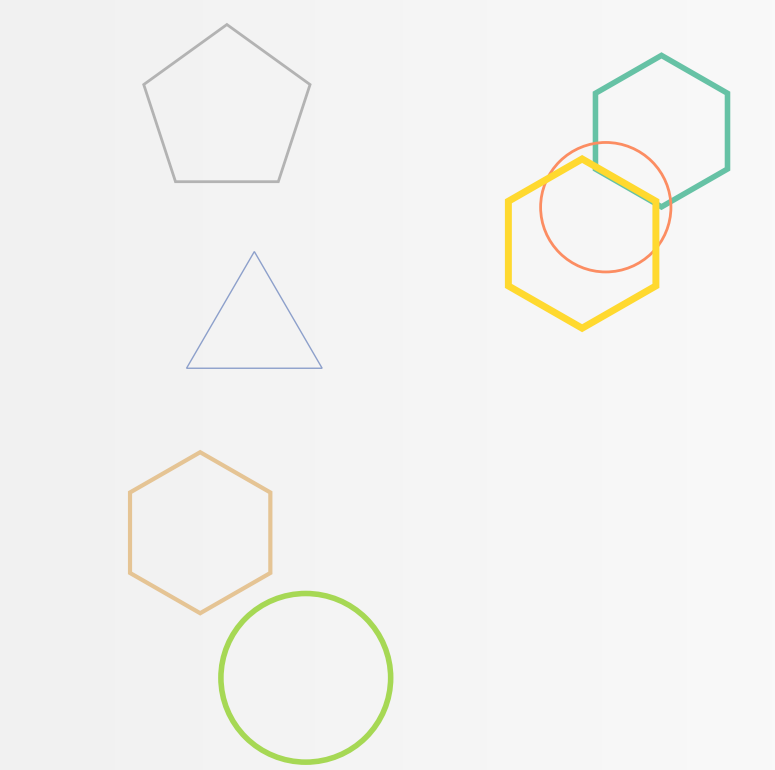[{"shape": "hexagon", "thickness": 2, "radius": 0.49, "center": [0.854, 0.83]}, {"shape": "circle", "thickness": 1, "radius": 0.42, "center": [0.782, 0.731]}, {"shape": "triangle", "thickness": 0.5, "radius": 0.51, "center": [0.328, 0.572]}, {"shape": "circle", "thickness": 2, "radius": 0.55, "center": [0.395, 0.12]}, {"shape": "hexagon", "thickness": 2.5, "radius": 0.55, "center": [0.751, 0.684]}, {"shape": "hexagon", "thickness": 1.5, "radius": 0.52, "center": [0.258, 0.308]}, {"shape": "pentagon", "thickness": 1, "radius": 0.56, "center": [0.293, 0.855]}]